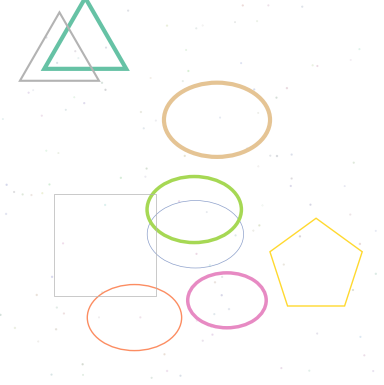[{"shape": "triangle", "thickness": 3, "radius": 0.61, "center": [0.221, 0.883]}, {"shape": "oval", "thickness": 1, "radius": 0.61, "center": [0.349, 0.175]}, {"shape": "oval", "thickness": 0.5, "radius": 0.63, "center": [0.508, 0.392]}, {"shape": "oval", "thickness": 2.5, "radius": 0.51, "center": [0.59, 0.22]}, {"shape": "oval", "thickness": 2.5, "radius": 0.61, "center": [0.504, 0.456]}, {"shape": "pentagon", "thickness": 1, "radius": 0.63, "center": [0.821, 0.307]}, {"shape": "oval", "thickness": 3, "radius": 0.69, "center": [0.564, 0.689]}, {"shape": "square", "thickness": 0.5, "radius": 0.66, "center": [0.272, 0.363]}, {"shape": "triangle", "thickness": 1.5, "radius": 0.59, "center": [0.154, 0.849]}]